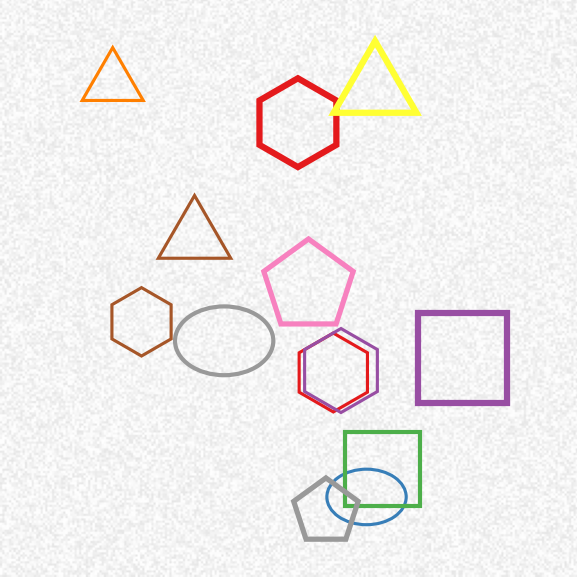[{"shape": "hexagon", "thickness": 1.5, "radius": 0.34, "center": [0.577, 0.354]}, {"shape": "hexagon", "thickness": 3, "radius": 0.38, "center": [0.516, 0.787]}, {"shape": "oval", "thickness": 1.5, "radius": 0.34, "center": [0.635, 0.139]}, {"shape": "square", "thickness": 2, "radius": 0.32, "center": [0.662, 0.187]}, {"shape": "square", "thickness": 3, "radius": 0.39, "center": [0.801, 0.379]}, {"shape": "hexagon", "thickness": 1.5, "radius": 0.36, "center": [0.59, 0.358]}, {"shape": "triangle", "thickness": 1.5, "radius": 0.31, "center": [0.195, 0.856]}, {"shape": "triangle", "thickness": 3, "radius": 0.41, "center": [0.65, 0.845]}, {"shape": "triangle", "thickness": 1.5, "radius": 0.36, "center": [0.337, 0.588]}, {"shape": "hexagon", "thickness": 1.5, "radius": 0.3, "center": [0.245, 0.442]}, {"shape": "pentagon", "thickness": 2.5, "radius": 0.41, "center": [0.534, 0.504]}, {"shape": "oval", "thickness": 2, "radius": 0.43, "center": [0.388, 0.409]}, {"shape": "pentagon", "thickness": 2.5, "radius": 0.29, "center": [0.564, 0.113]}]